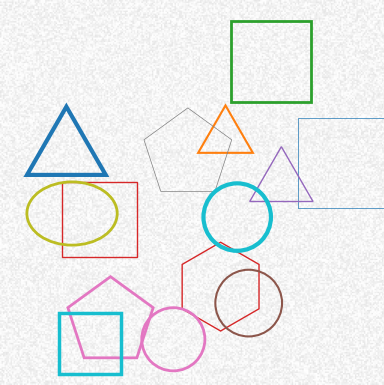[{"shape": "square", "thickness": 0.5, "radius": 0.58, "center": [0.891, 0.577]}, {"shape": "triangle", "thickness": 3, "radius": 0.59, "center": [0.172, 0.605]}, {"shape": "triangle", "thickness": 1.5, "radius": 0.41, "center": [0.586, 0.644]}, {"shape": "square", "thickness": 2, "radius": 0.52, "center": [0.704, 0.84]}, {"shape": "square", "thickness": 1, "radius": 0.49, "center": [0.259, 0.43]}, {"shape": "hexagon", "thickness": 1, "radius": 0.58, "center": [0.573, 0.256]}, {"shape": "triangle", "thickness": 1, "radius": 0.47, "center": [0.731, 0.524]}, {"shape": "circle", "thickness": 1.5, "radius": 0.43, "center": [0.646, 0.213]}, {"shape": "pentagon", "thickness": 2, "radius": 0.58, "center": [0.287, 0.165]}, {"shape": "circle", "thickness": 2, "radius": 0.41, "center": [0.45, 0.119]}, {"shape": "pentagon", "thickness": 0.5, "radius": 0.6, "center": [0.488, 0.6]}, {"shape": "oval", "thickness": 2, "radius": 0.59, "center": [0.187, 0.445]}, {"shape": "square", "thickness": 2.5, "radius": 0.4, "center": [0.235, 0.108]}, {"shape": "circle", "thickness": 3, "radius": 0.44, "center": [0.616, 0.436]}]